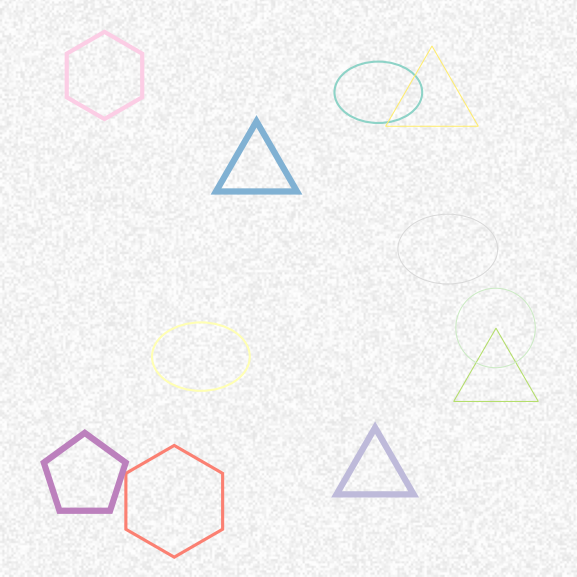[{"shape": "oval", "thickness": 1, "radius": 0.38, "center": [0.655, 0.839]}, {"shape": "oval", "thickness": 1, "radius": 0.42, "center": [0.348, 0.382]}, {"shape": "triangle", "thickness": 3, "radius": 0.39, "center": [0.65, 0.182]}, {"shape": "hexagon", "thickness": 1.5, "radius": 0.48, "center": [0.302, 0.131]}, {"shape": "triangle", "thickness": 3, "radius": 0.4, "center": [0.444, 0.708]}, {"shape": "triangle", "thickness": 0.5, "radius": 0.42, "center": [0.859, 0.346]}, {"shape": "hexagon", "thickness": 2, "radius": 0.38, "center": [0.181, 0.868]}, {"shape": "oval", "thickness": 0.5, "radius": 0.43, "center": [0.775, 0.568]}, {"shape": "pentagon", "thickness": 3, "radius": 0.37, "center": [0.147, 0.175]}, {"shape": "circle", "thickness": 0.5, "radius": 0.34, "center": [0.858, 0.431]}, {"shape": "triangle", "thickness": 0.5, "radius": 0.46, "center": [0.748, 0.827]}]